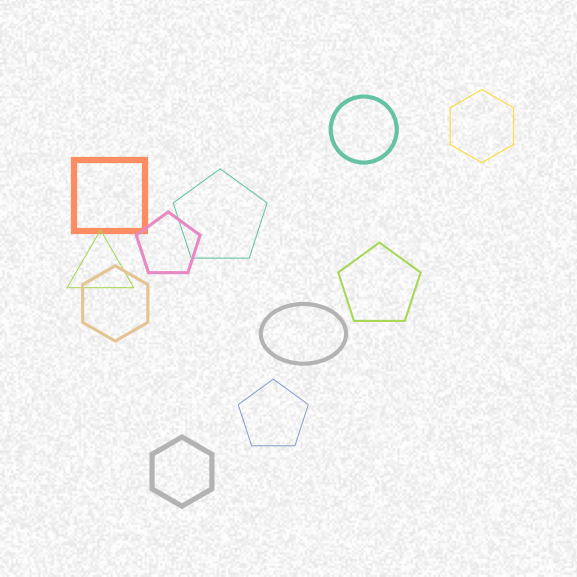[{"shape": "pentagon", "thickness": 0.5, "radius": 0.43, "center": [0.381, 0.621]}, {"shape": "circle", "thickness": 2, "radius": 0.29, "center": [0.63, 0.775]}, {"shape": "square", "thickness": 3, "radius": 0.31, "center": [0.19, 0.66]}, {"shape": "pentagon", "thickness": 0.5, "radius": 0.32, "center": [0.473, 0.279]}, {"shape": "pentagon", "thickness": 1.5, "radius": 0.29, "center": [0.291, 0.574]}, {"shape": "pentagon", "thickness": 1, "radius": 0.37, "center": [0.657, 0.504]}, {"shape": "triangle", "thickness": 0.5, "radius": 0.33, "center": [0.174, 0.534]}, {"shape": "hexagon", "thickness": 0.5, "radius": 0.32, "center": [0.834, 0.781]}, {"shape": "hexagon", "thickness": 1.5, "radius": 0.33, "center": [0.2, 0.474]}, {"shape": "hexagon", "thickness": 2.5, "radius": 0.3, "center": [0.315, 0.183]}, {"shape": "oval", "thickness": 2, "radius": 0.37, "center": [0.525, 0.421]}]